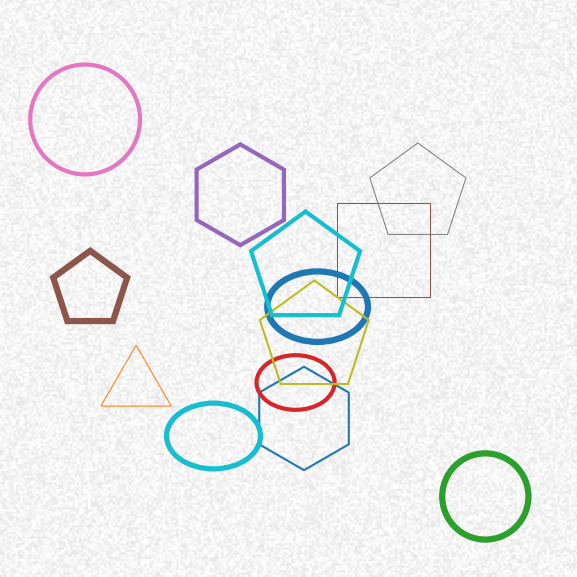[{"shape": "oval", "thickness": 3, "radius": 0.44, "center": [0.55, 0.468]}, {"shape": "hexagon", "thickness": 1, "radius": 0.45, "center": [0.526, 0.275]}, {"shape": "triangle", "thickness": 0.5, "radius": 0.35, "center": [0.236, 0.331]}, {"shape": "circle", "thickness": 3, "radius": 0.37, "center": [0.84, 0.139]}, {"shape": "oval", "thickness": 2, "radius": 0.34, "center": [0.512, 0.337]}, {"shape": "hexagon", "thickness": 2, "radius": 0.44, "center": [0.416, 0.662]}, {"shape": "square", "thickness": 0.5, "radius": 0.4, "center": [0.664, 0.566]}, {"shape": "pentagon", "thickness": 3, "radius": 0.34, "center": [0.156, 0.498]}, {"shape": "circle", "thickness": 2, "radius": 0.48, "center": [0.147, 0.792]}, {"shape": "pentagon", "thickness": 0.5, "radius": 0.44, "center": [0.724, 0.664]}, {"shape": "pentagon", "thickness": 1, "radius": 0.5, "center": [0.544, 0.414]}, {"shape": "pentagon", "thickness": 2, "radius": 0.5, "center": [0.529, 0.534]}, {"shape": "oval", "thickness": 2.5, "radius": 0.41, "center": [0.37, 0.244]}]